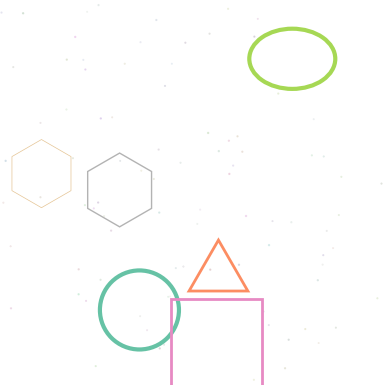[{"shape": "circle", "thickness": 3, "radius": 0.51, "center": [0.362, 0.195]}, {"shape": "triangle", "thickness": 2, "radius": 0.44, "center": [0.567, 0.288]}, {"shape": "square", "thickness": 2, "radius": 0.59, "center": [0.562, 0.104]}, {"shape": "oval", "thickness": 3, "radius": 0.56, "center": [0.759, 0.847]}, {"shape": "hexagon", "thickness": 0.5, "radius": 0.44, "center": [0.108, 0.549]}, {"shape": "hexagon", "thickness": 1, "radius": 0.48, "center": [0.311, 0.507]}]